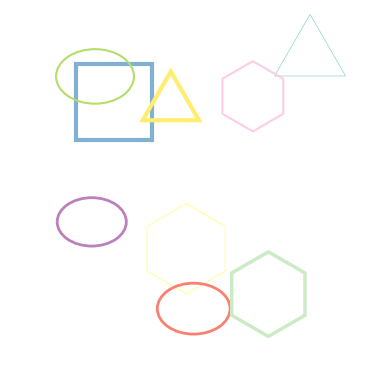[{"shape": "triangle", "thickness": 0.5, "radius": 0.53, "center": [0.805, 0.856]}, {"shape": "hexagon", "thickness": 1, "radius": 0.59, "center": [0.484, 0.354]}, {"shape": "oval", "thickness": 2, "radius": 0.47, "center": [0.503, 0.198]}, {"shape": "square", "thickness": 3, "radius": 0.49, "center": [0.296, 0.735]}, {"shape": "oval", "thickness": 1.5, "radius": 0.51, "center": [0.247, 0.802]}, {"shape": "hexagon", "thickness": 1.5, "radius": 0.46, "center": [0.657, 0.75]}, {"shape": "oval", "thickness": 2, "radius": 0.45, "center": [0.238, 0.424]}, {"shape": "hexagon", "thickness": 2.5, "radius": 0.55, "center": [0.697, 0.236]}, {"shape": "triangle", "thickness": 3, "radius": 0.42, "center": [0.444, 0.73]}]